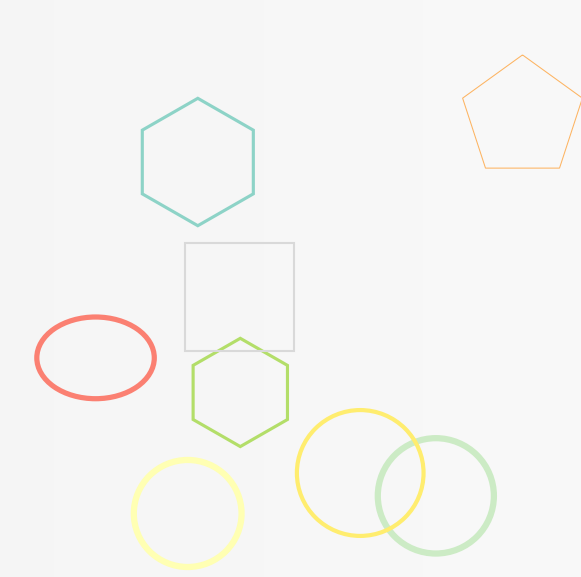[{"shape": "hexagon", "thickness": 1.5, "radius": 0.55, "center": [0.34, 0.719]}, {"shape": "circle", "thickness": 3, "radius": 0.46, "center": [0.323, 0.11]}, {"shape": "oval", "thickness": 2.5, "radius": 0.51, "center": [0.164, 0.379]}, {"shape": "pentagon", "thickness": 0.5, "radius": 0.54, "center": [0.899, 0.796]}, {"shape": "hexagon", "thickness": 1.5, "radius": 0.47, "center": [0.413, 0.32]}, {"shape": "square", "thickness": 1, "radius": 0.47, "center": [0.412, 0.485]}, {"shape": "circle", "thickness": 3, "radius": 0.5, "center": [0.75, 0.141]}, {"shape": "circle", "thickness": 2, "radius": 0.54, "center": [0.62, 0.18]}]